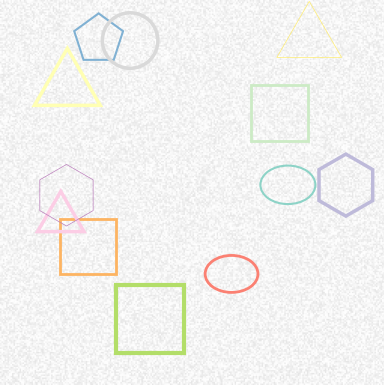[{"shape": "oval", "thickness": 1.5, "radius": 0.36, "center": [0.748, 0.52]}, {"shape": "triangle", "thickness": 2.5, "radius": 0.49, "center": [0.175, 0.776]}, {"shape": "hexagon", "thickness": 2.5, "radius": 0.4, "center": [0.898, 0.519]}, {"shape": "oval", "thickness": 2, "radius": 0.34, "center": [0.601, 0.289]}, {"shape": "pentagon", "thickness": 1.5, "radius": 0.33, "center": [0.256, 0.899]}, {"shape": "square", "thickness": 2, "radius": 0.36, "center": [0.228, 0.36]}, {"shape": "square", "thickness": 3, "radius": 0.44, "center": [0.39, 0.172]}, {"shape": "triangle", "thickness": 2.5, "radius": 0.35, "center": [0.158, 0.433]}, {"shape": "circle", "thickness": 2.5, "radius": 0.36, "center": [0.338, 0.895]}, {"shape": "hexagon", "thickness": 0.5, "radius": 0.4, "center": [0.173, 0.493]}, {"shape": "square", "thickness": 2, "radius": 0.37, "center": [0.726, 0.707]}, {"shape": "triangle", "thickness": 0.5, "radius": 0.49, "center": [0.803, 0.899]}]